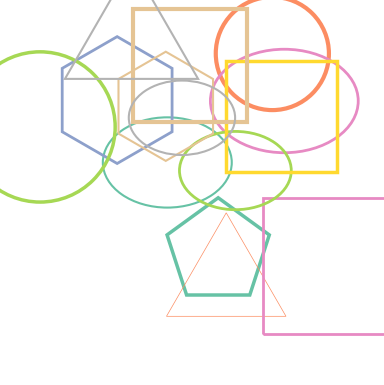[{"shape": "oval", "thickness": 1.5, "radius": 0.84, "center": [0.435, 0.578]}, {"shape": "pentagon", "thickness": 2.5, "radius": 0.7, "center": [0.567, 0.347]}, {"shape": "circle", "thickness": 3, "radius": 0.73, "center": [0.707, 0.861]}, {"shape": "triangle", "thickness": 0.5, "radius": 0.9, "center": [0.588, 0.268]}, {"shape": "hexagon", "thickness": 2, "radius": 0.82, "center": [0.304, 0.74]}, {"shape": "square", "thickness": 2, "radius": 0.89, "center": [0.86, 0.309]}, {"shape": "oval", "thickness": 2, "radius": 0.96, "center": [0.738, 0.738]}, {"shape": "circle", "thickness": 2.5, "radius": 0.98, "center": [0.104, 0.67]}, {"shape": "oval", "thickness": 2, "radius": 0.73, "center": [0.611, 0.557]}, {"shape": "square", "thickness": 2.5, "radius": 0.72, "center": [0.731, 0.698]}, {"shape": "square", "thickness": 3, "radius": 0.74, "center": [0.494, 0.83]}, {"shape": "hexagon", "thickness": 1.5, "radius": 0.71, "center": [0.431, 0.724]}, {"shape": "oval", "thickness": 1.5, "radius": 0.69, "center": [0.473, 0.694]}, {"shape": "triangle", "thickness": 1.5, "radius": 1.0, "center": [0.342, 0.895]}]